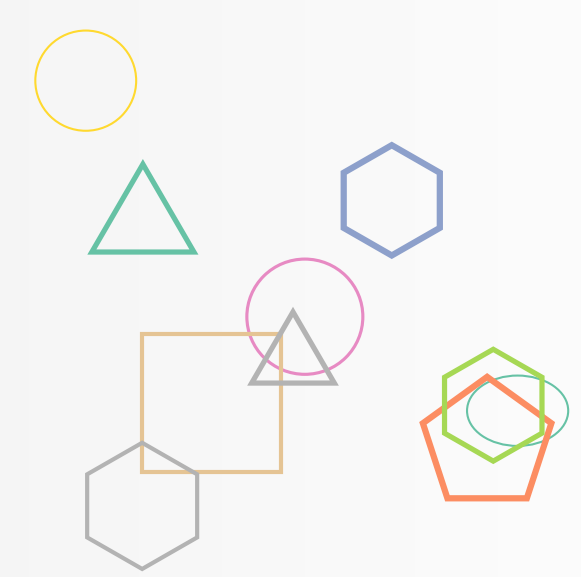[{"shape": "oval", "thickness": 1, "radius": 0.44, "center": [0.891, 0.288]}, {"shape": "triangle", "thickness": 2.5, "radius": 0.51, "center": [0.246, 0.613]}, {"shape": "pentagon", "thickness": 3, "radius": 0.58, "center": [0.838, 0.23]}, {"shape": "hexagon", "thickness": 3, "radius": 0.48, "center": [0.674, 0.652]}, {"shape": "circle", "thickness": 1.5, "radius": 0.5, "center": [0.524, 0.451]}, {"shape": "hexagon", "thickness": 2.5, "radius": 0.48, "center": [0.849, 0.297]}, {"shape": "circle", "thickness": 1, "radius": 0.43, "center": [0.148, 0.859]}, {"shape": "square", "thickness": 2, "radius": 0.6, "center": [0.364, 0.302]}, {"shape": "triangle", "thickness": 2.5, "radius": 0.41, "center": [0.504, 0.377]}, {"shape": "hexagon", "thickness": 2, "radius": 0.55, "center": [0.245, 0.123]}]